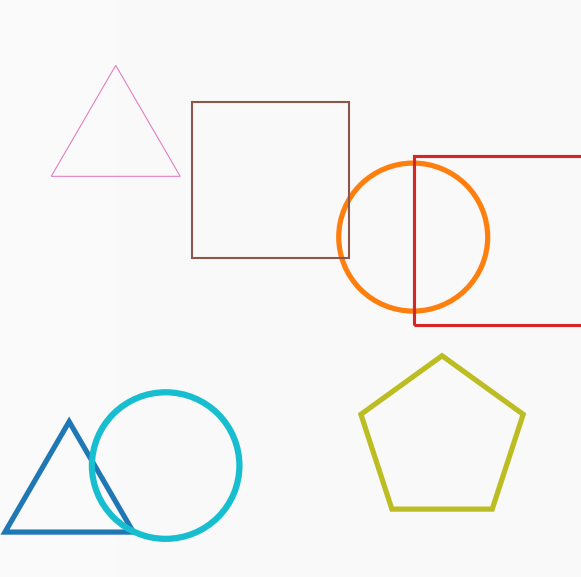[{"shape": "triangle", "thickness": 2.5, "radius": 0.64, "center": [0.119, 0.142]}, {"shape": "circle", "thickness": 2.5, "radius": 0.64, "center": [0.711, 0.589]}, {"shape": "square", "thickness": 1.5, "radius": 0.73, "center": [0.858, 0.583]}, {"shape": "square", "thickness": 1, "radius": 0.68, "center": [0.465, 0.687]}, {"shape": "triangle", "thickness": 0.5, "radius": 0.64, "center": [0.199, 0.758]}, {"shape": "pentagon", "thickness": 2.5, "radius": 0.73, "center": [0.761, 0.236]}, {"shape": "circle", "thickness": 3, "radius": 0.63, "center": [0.285, 0.193]}]